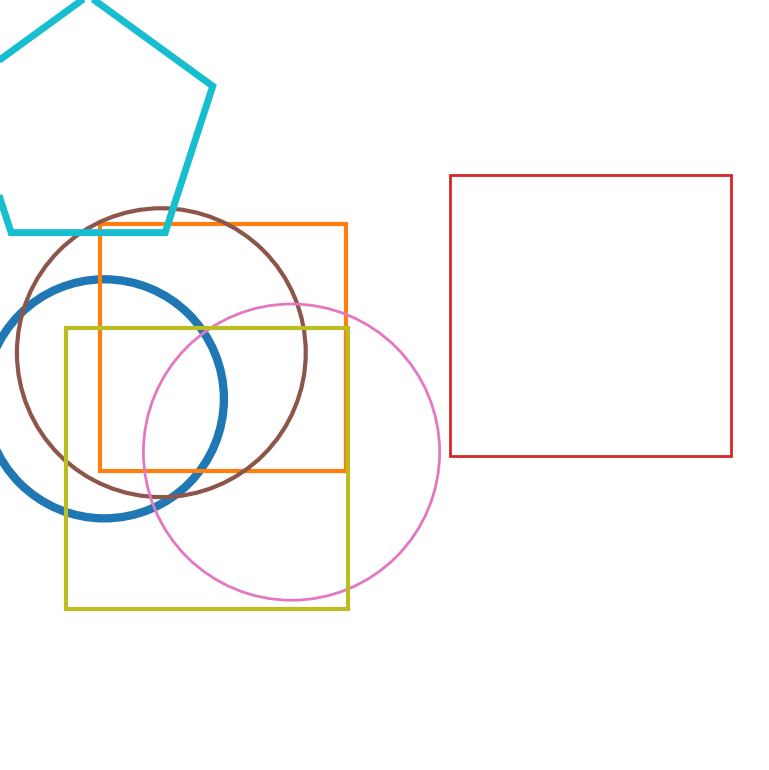[{"shape": "circle", "thickness": 3, "radius": 0.78, "center": [0.136, 0.482]}, {"shape": "square", "thickness": 1.5, "radius": 0.8, "center": [0.289, 0.549]}, {"shape": "square", "thickness": 1, "radius": 0.91, "center": [0.767, 0.59]}, {"shape": "circle", "thickness": 1.5, "radius": 0.94, "center": [0.21, 0.542]}, {"shape": "circle", "thickness": 1, "radius": 0.96, "center": [0.379, 0.413]}, {"shape": "square", "thickness": 1.5, "radius": 0.91, "center": [0.269, 0.392]}, {"shape": "pentagon", "thickness": 2.5, "radius": 0.85, "center": [0.114, 0.836]}]